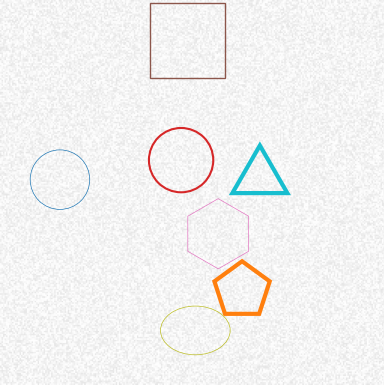[{"shape": "circle", "thickness": 0.5, "radius": 0.39, "center": [0.156, 0.533]}, {"shape": "pentagon", "thickness": 3, "radius": 0.38, "center": [0.629, 0.246]}, {"shape": "circle", "thickness": 1.5, "radius": 0.42, "center": [0.47, 0.584]}, {"shape": "square", "thickness": 1, "radius": 0.49, "center": [0.486, 0.894]}, {"shape": "hexagon", "thickness": 0.5, "radius": 0.46, "center": [0.567, 0.393]}, {"shape": "oval", "thickness": 0.5, "radius": 0.45, "center": [0.507, 0.142]}, {"shape": "triangle", "thickness": 3, "radius": 0.41, "center": [0.675, 0.54]}]